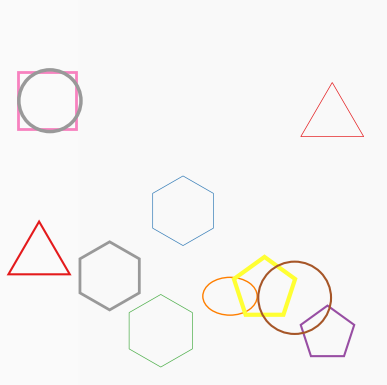[{"shape": "triangle", "thickness": 1.5, "radius": 0.46, "center": [0.101, 0.333]}, {"shape": "triangle", "thickness": 0.5, "radius": 0.47, "center": [0.857, 0.692]}, {"shape": "hexagon", "thickness": 0.5, "radius": 0.45, "center": [0.472, 0.453]}, {"shape": "hexagon", "thickness": 0.5, "radius": 0.47, "center": [0.415, 0.141]}, {"shape": "pentagon", "thickness": 1.5, "radius": 0.36, "center": [0.845, 0.134]}, {"shape": "oval", "thickness": 1, "radius": 0.35, "center": [0.594, 0.231]}, {"shape": "pentagon", "thickness": 3, "radius": 0.42, "center": [0.683, 0.25]}, {"shape": "circle", "thickness": 1.5, "radius": 0.47, "center": [0.76, 0.227]}, {"shape": "square", "thickness": 2, "radius": 0.37, "center": [0.121, 0.739]}, {"shape": "hexagon", "thickness": 2, "radius": 0.44, "center": [0.283, 0.283]}, {"shape": "circle", "thickness": 2.5, "radius": 0.4, "center": [0.129, 0.738]}]